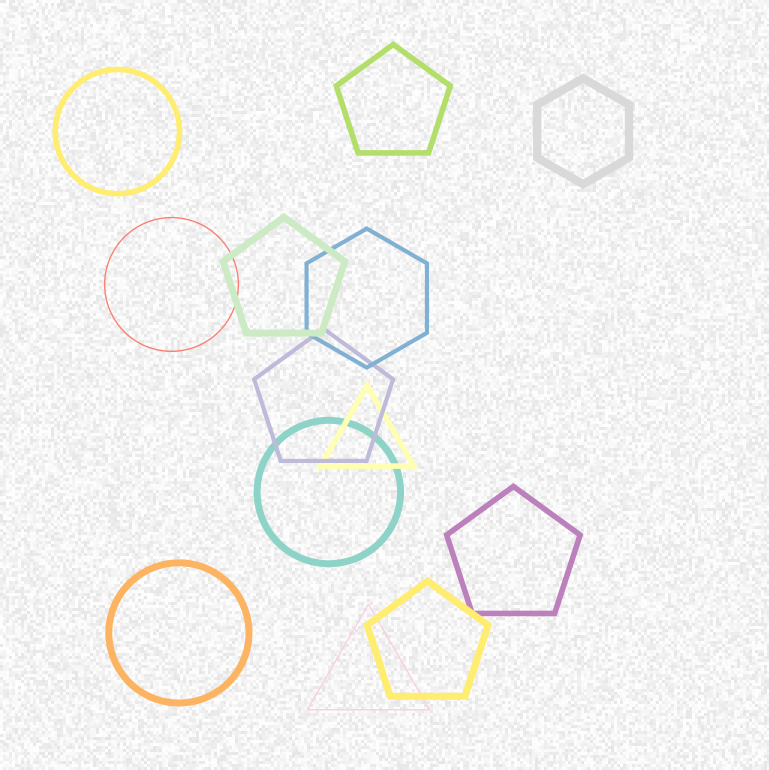[{"shape": "circle", "thickness": 2.5, "radius": 0.47, "center": [0.427, 0.361]}, {"shape": "triangle", "thickness": 2, "radius": 0.35, "center": [0.477, 0.43]}, {"shape": "pentagon", "thickness": 1.5, "radius": 0.47, "center": [0.42, 0.478]}, {"shape": "circle", "thickness": 0.5, "radius": 0.43, "center": [0.223, 0.631]}, {"shape": "hexagon", "thickness": 1.5, "radius": 0.45, "center": [0.476, 0.613]}, {"shape": "circle", "thickness": 2.5, "radius": 0.46, "center": [0.232, 0.178]}, {"shape": "pentagon", "thickness": 2, "radius": 0.39, "center": [0.511, 0.864]}, {"shape": "triangle", "thickness": 0.5, "radius": 0.46, "center": [0.479, 0.124]}, {"shape": "hexagon", "thickness": 3, "radius": 0.34, "center": [0.757, 0.83]}, {"shape": "pentagon", "thickness": 2, "radius": 0.46, "center": [0.667, 0.277]}, {"shape": "pentagon", "thickness": 2.5, "radius": 0.42, "center": [0.369, 0.635]}, {"shape": "pentagon", "thickness": 2.5, "radius": 0.41, "center": [0.555, 0.163]}, {"shape": "circle", "thickness": 2, "radius": 0.4, "center": [0.152, 0.829]}]